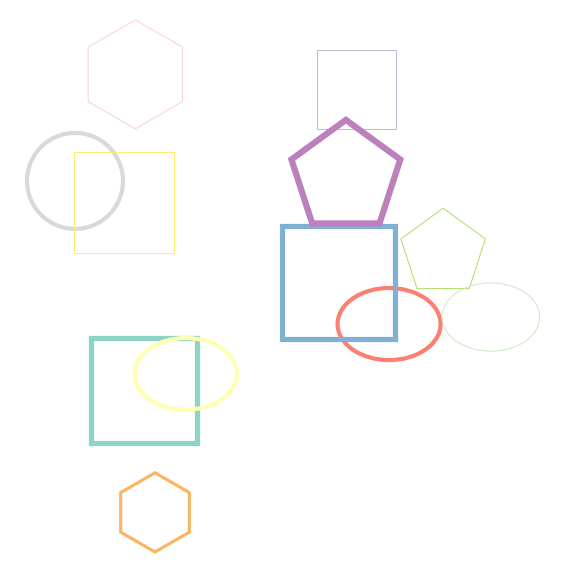[{"shape": "square", "thickness": 2.5, "radius": 0.46, "center": [0.249, 0.323]}, {"shape": "oval", "thickness": 2, "radius": 0.44, "center": [0.322, 0.352]}, {"shape": "square", "thickness": 0.5, "radius": 0.34, "center": [0.617, 0.844]}, {"shape": "oval", "thickness": 2, "radius": 0.45, "center": [0.674, 0.438]}, {"shape": "square", "thickness": 2.5, "radius": 0.49, "center": [0.586, 0.51]}, {"shape": "hexagon", "thickness": 1.5, "radius": 0.34, "center": [0.268, 0.112]}, {"shape": "pentagon", "thickness": 0.5, "radius": 0.38, "center": [0.767, 0.562]}, {"shape": "hexagon", "thickness": 0.5, "radius": 0.47, "center": [0.234, 0.87]}, {"shape": "circle", "thickness": 2, "radius": 0.42, "center": [0.13, 0.686]}, {"shape": "pentagon", "thickness": 3, "radius": 0.5, "center": [0.599, 0.692]}, {"shape": "oval", "thickness": 0.5, "radius": 0.42, "center": [0.85, 0.45]}, {"shape": "square", "thickness": 0.5, "radius": 0.43, "center": [0.214, 0.648]}]